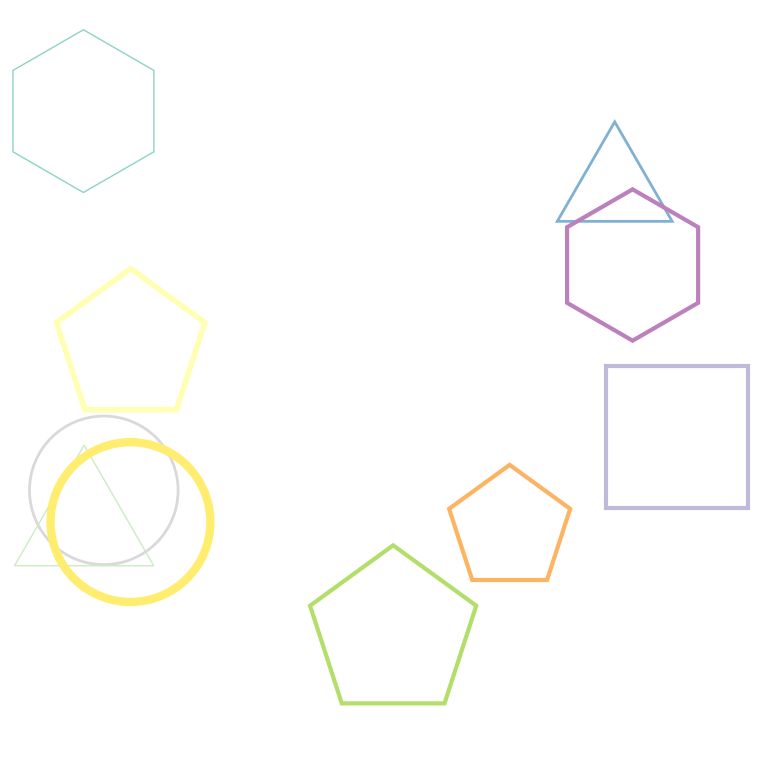[{"shape": "hexagon", "thickness": 0.5, "radius": 0.53, "center": [0.108, 0.856]}, {"shape": "pentagon", "thickness": 2, "radius": 0.51, "center": [0.17, 0.55]}, {"shape": "square", "thickness": 1.5, "radius": 0.46, "center": [0.88, 0.433]}, {"shape": "triangle", "thickness": 1, "radius": 0.43, "center": [0.798, 0.756]}, {"shape": "pentagon", "thickness": 1.5, "radius": 0.41, "center": [0.662, 0.314]}, {"shape": "pentagon", "thickness": 1.5, "radius": 0.57, "center": [0.511, 0.178]}, {"shape": "circle", "thickness": 1, "radius": 0.48, "center": [0.135, 0.363]}, {"shape": "hexagon", "thickness": 1.5, "radius": 0.49, "center": [0.822, 0.656]}, {"shape": "triangle", "thickness": 0.5, "radius": 0.52, "center": [0.109, 0.317]}, {"shape": "circle", "thickness": 3, "radius": 0.52, "center": [0.169, 0.322]}]